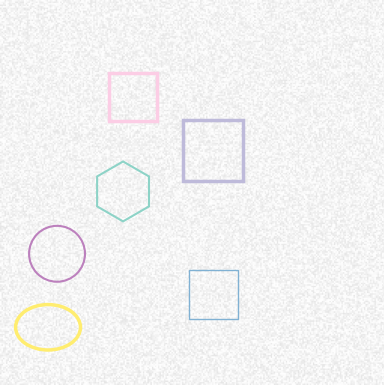[{"shape": "hexagon", "thickness": 1.5, "radius": 0.39, "center": [0.32, 0.503]}, {"shape": "square", "thickness": 2.5, "radius": 0.39, "center": [0.553, 0.609]}, {"shape": "square", "thickness": 1, "radius": 0.32, "center": [0.553, 0.234]}, {"shape": "square", "thickness": 2.5, "radius": 0.31, "center": [0.346, 0.747]}, {"shape": "circle", "thickness": 1.5, "radius": 0.36, "center": [0.148, 0.341]}, {"shape": "oval", "thickness": 2.5, "radius": 0.42, "center": [0.125, 0.15]}]